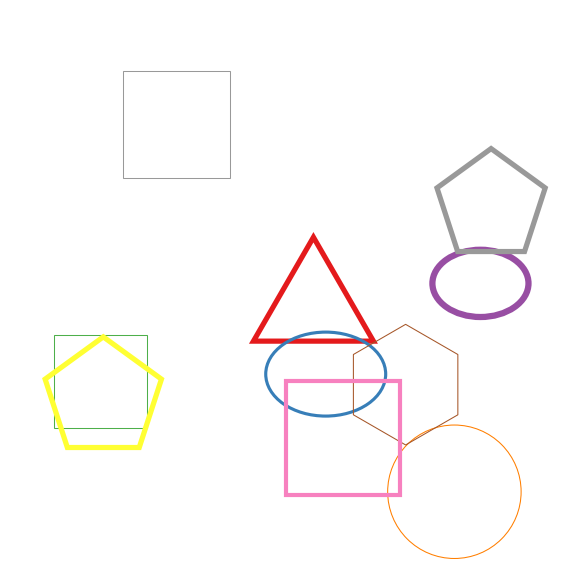[{"shape": "triangle", "thickness": 2.5, "radius": 0.6, "center": [0.543, 0.468]}, {"shape": "oval", "thickness": 1.5, "radius": 0.52, "center": [0.564, 0.351]}, {"shape": "square", "thickness": 0.5, "radius": 0.4, "center": [0.173, 0.338]}, {"shape": "oval", "thickness": 3, "radius": 0.42, "center": [0.832, 0.508]}, {"shape": "circle", "thickness": 0.5, "radius": 0.58, "center": [0.787, 0.148]}, {"shape": "pentagon", "thickness": 2.5, "radius": 0.53, "center": [0.179, 0.31]}, {"shape": "hexagon", "thickness": 0.5, "radius": 0.52, "center": [0.702, 0.333]}, {"shape": "square", "thickness": 2, "radius": 0.49, "center": [0.594, 0.241]}, {"shape": "square", "thickness": 0.5, "radius": 0.46, "center": [0.305, 0.784]}, {"shape": "pentagon", "thickness": 2.5, "radius": 0.49, "center": [0.85, 0.643]}]